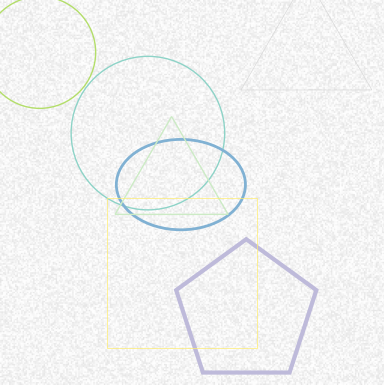[{"shape": "circle", "thickness": 1, "radius": 1.0, "center": [0.384, 0.654]}, {"shape": "pentagon", "thickness": 3, "radius": 0.96, "center": [0.64, 0.187]}, {"shape": "oval", "thickness": 2, "radius": 0.84, "center": [0.47, 0.521]}, {"shape": "circle", "thickness": 1, "radius": 0.73, "center": [0.103, 0.864]}, {"shape": "triangle", "thickness": 0.5, "radius": 0.98, "center": [0.796, 0.864]}, {"shape": "triangle", "thickness": 1, "radius": 0.85, "center": [0.446, 0.528]}, {"shape": "square", "thickness": 0.5, "radius": 0.97, "center": [0.473, 0.291]}]